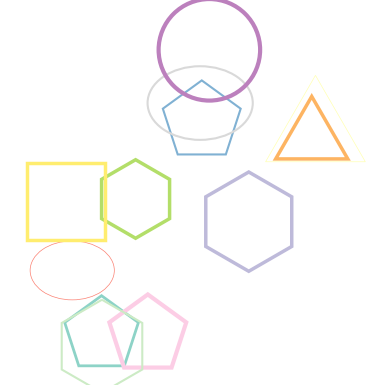[{"shape": "pentagon", "thickness": 2, "radius": 0.5, "center": [0.264, 0.131]}, {"shape": "triangle", "thickness": 0.5, "radius": 0.75, "center": [0.819, 0.655]}, {"shape": "hexagon", "thickness": 2.5, "radius": 0.64, "center": [0.646, 0.424]}, {"shape": "oval", "thickness": 0.5, "radius": 0.55, "center": [0.188, 0.298]}, {"shape": "pentagon", "thickness": 1.5, "radius": 0.53, "center": [0.524, 0.685]}, {"shape": "triangle", "thickness": 2.5, "radius": 0.54, "center": [0.81, 0.641]}, {"shape": "hexagon", "thickness": 2.5, "radius": 0.51, "center": [0.352, 0.483]}, {"shape": "pentagon", "thickness": 3, "radius": 0.52, "center": [0.384, 0.13]}, {"shape": "oval", "thickness": 1.5, "radius": 0.68, "center": [0.52, 0.732]}, {"shape": "circle", "thickness": 3, "radius": 0.66, "center": [0.544, 0.871]}, {"shape": "hexagon", "thickness": 1.5, "radius": 0.6, "center": [0.265, 0.101]}, {"shape": "square", "thickness": 2.5, "radius": 0.5, "center": [0.172, 0.476]}]